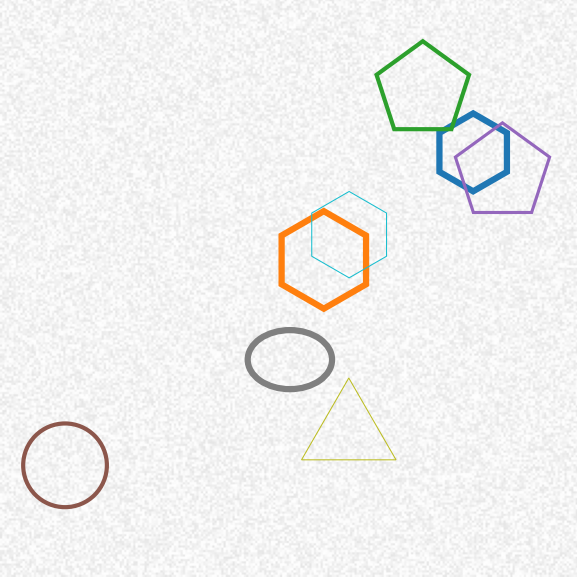[{"shape": "hexagon", "thickness": 3, "radius": 0.34, "center": [0.819, 0.735]}, {"shape": "hexagon", "thickness": 3, "radius": 0.42, "center": [0.561, 0.549]}, {"shape": "pentagon", "thickness": 2, "radius": 0.42, "center": [0.732, 0.844]}, {"shape": "pentagon", "thickness": 1.5, "radius": 0.43, "center": [0.87, 0.701]}, {"shape": "circle", "thickness": 2, "radius": 0.36, "center": [0.113, 0.193]}, {"shape": "oval", "thickness": 3, "radius": 0.37, "center": [0.502, 0.376]}, {"shape": "triangle", "thickness": 0.5, "radius": 0.47, "center": [0.604, 0.25]}, {"shape": "hexagon", "thickness": 0.5, "radius": 0.37, "center": [0.605, 0.593]}]